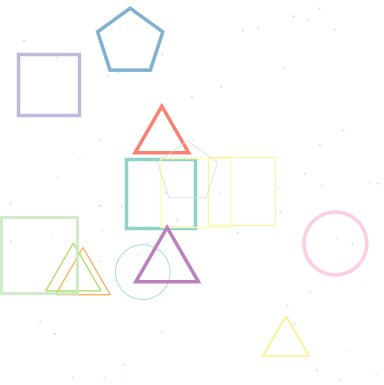[{"shape": "circle", "thickness": 0.5, "radius": 0.36, "center": [0.371, 0.293]}, {"shape": "square", "thickness": 2.5, "radius": 0.45, "center": [0.418, 0.498]}, {"shape": "square", "thickness": 1, "radius": 0.45, "center": [0.507, 0.5]}, {"shape": "square", "thickness": 2.5, "radius": 0.4, "center": [0.126, 0.78]}, {"shape": "triangle", "thickness": 2.5, "radius": 0.4, "center": [0.42, 0.644]}, {"shape": "pentagon", "thickness": 2.5, "radius": 0.44, "center": [0.338, 0.89]}, {"shape": "triangle", "thickness": 1, "radius": 0.41, "center": [0.215, 0.275]}, {"shape": "triangle", "thickness": 1, "radius": 0.41, "center": [0.191, 0.286]}, {"shape": "circle", "thickness": 2.5, "radius": 0.41, "center": [0.871, 0.368]}, {"shape": "pentagon", "thickness": 0.5, "radius": 0.41, "center": [0.487, 0.553]}, {"shape": "triangle", "thickness": 2.5, "radius": 0.47, "center": [0.434, 0.315]}, {"shape": "square", "thickness": 2, "radius": 0.5, "center": [0.101, 0.337]}, {"shape": "triangle", "thickness": 1, "radius": 0.35, "center": [0.743, 0.11]}, {"shape": "square", "thickness": 0.5, "radius": 0.44, "center": [0.627, 0.504]}]